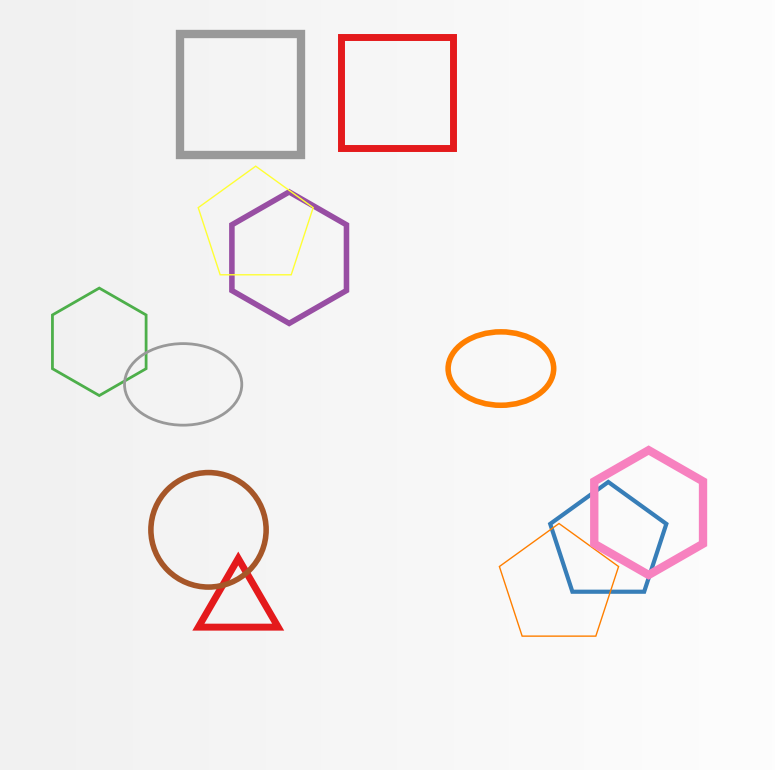[{"shape": "triangle", "thickness": 2.5, "radius": 0.3, "center": [0.307, 0.215]}, {"shape": "square", "thickness": 2.5, "radius": 0.36, "center": [0.513, 0.88]}, {"shape": "pentagon", "thickness": 1.5, "radius": 0.39, "center": [0.785, 0.295]}, {"shape": "hexagon", "thickness": 1, "radius": 0.35, "center": [0.128, 0.556]}, {"shape": "hexagon", "thickness": 2, "radius": 0.43, "center": [0.373, 0.665]}, {"shape": "pentagon", "thickness": 0.5, "radius": 0.4, "center": [0.721, 0.239]}, {"shape": "oval", "thickness": 2, "radius": 0.34, "center": [0.646, 0.521]}, {"shape": "pentagon", "thickness": 0.5, "radius": 0.39, "center": [0.33, 0.706]}, {"shape": "circle", "thickness": 2, "radius": 0.37, "center": [0.269, 0.312]}, {"shape": "hexagon", "thickness": 3, "radius": 0.41, "center": [0.837, 0.334]}, {"shape": "oval", "thickness": 1, "radius": 0.38, "center": [0.236, 0.501]}, {"shape": "square", "thickness": 3, "radius": 0.39, "center": [0.31, 0.877]}]